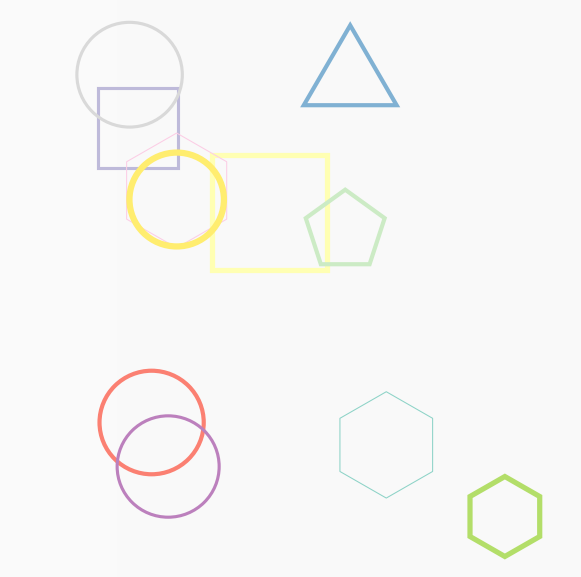[{"shape": "hexagon", "thickness": 0.5, "radius": 0.46, "center": [0.665, 0.229]}, {"shape": "square", "thickness": 2.5, "radius": 0.5, "center": [0.464, 0.631]}, {"shape": "square", "thickness": 1.5, "radius": 0.35, "center": [0.237, 0.778]}, {"shape": "circle", "thickness": 2, "radius": 0.45, "center": [0.261, 0.268]}, {"shape": "triangle", "thickness": 2, "radius": 0.46, "center": [0.602, 0.863]}, {"shape": "hexagon", "thickness": 2.5, "radius": 0.35, "center": [0.869, 0.105]}, {"shape": "hexagon", "thickness": 0.5, "radius": 0.5, "center": [0.304, 0.669]}, {"shape": "circle", "thickness": 1.5, "radius": 0.45, "center": [0.223, 0.87]}, {"shape": "circle", "thickness": 1.5, "radius": 0.44, "center": [0.289, 0.191]}, {"shape": "pentagon", "thickness": 2, "radius": 0.36, "center": [0.594, 0.599]}, {"shape": "circle", "thickness": 3, "radius": 0.41, "center": [0.304, 0.654]}]